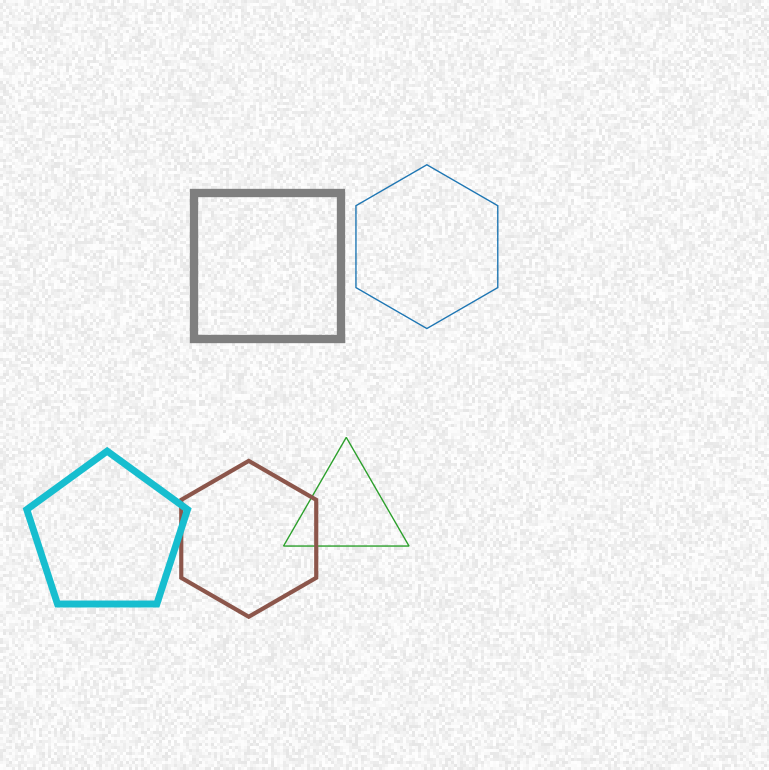[{"shape": "hexagon", "thickness": 0.5, "radius": 0.53, "center": [0.554, 0.68]}, {"shape": "triangle", "thickness": 0.5, "radius": 0.47, "center": [0.45, 0.338]}, {"shape": "hexagon", "thickness": 1.5, "radius": 0.51, "center": [0.323, 0.3]}, {"shape": "square", "thickness": 3, "radius": 0.47, "center": [0.347, 0.654]}, {"shape": "pentagon", "thickness": 2.5, "radius": 0.55, "center": [0.139, 0.304]}]